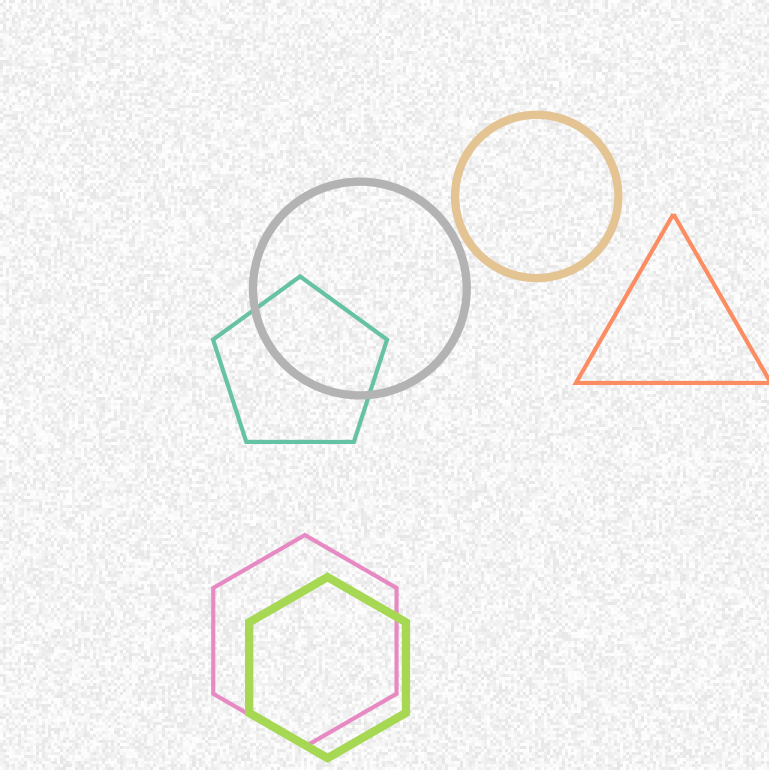[{"shape": "pentagon", "thickness": 1.5, "radius": 0.59, "center": [0.39, 0.522]}, {"shape": "triangle", "thickness": 1.5, "radius": 0.73, "center": [0.875, 0.576]}, {"shape": "hexagon", "thickness": 1.5, "radius": 0.69, "center": [0.396, 0.168]}, {"shape": "hexagon", "thickness": 3, "radius": 0.59, "center": [0.425, 0.133]}, {"shape": "circle", "thickness": 3, "radius": 0.53, "center": [0.697, 0.745]}, {"shape": "circle", "thickness": 3, "radius": 0.69, "center": [0.467, 0.625]}]